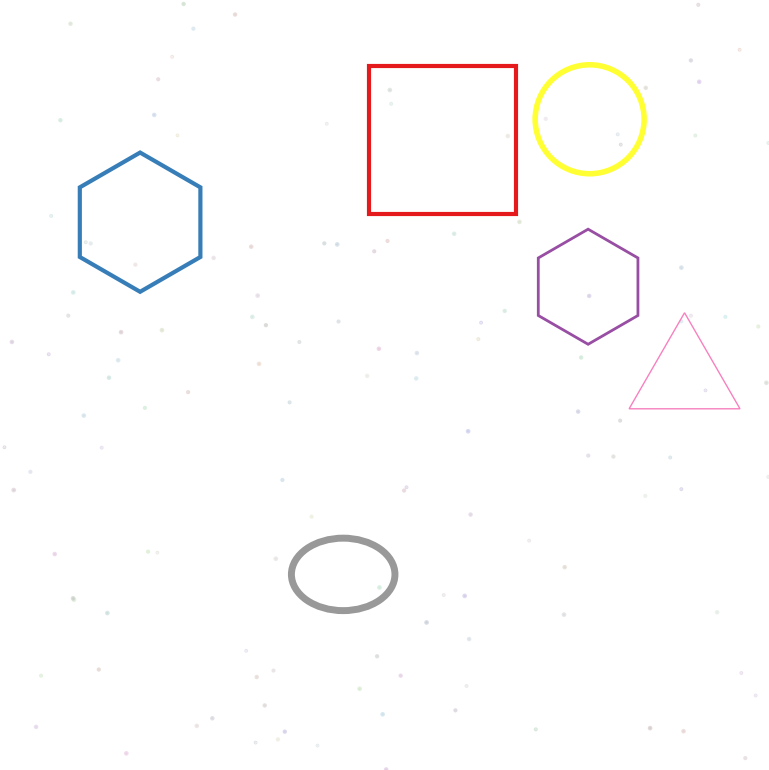[{"shape": "square", "thickness": 1.5, "radius": 0.48, "center": [0.575, 0.818]}, {"shape": "hexagon", "thickness": 1.5, "radius": 0.45, "center": [0.182, 0.711]}, {"shape": "hexagon", "thickness": 1, "radius": 0.37, "center": [0.764, 0.628]}, {"shape": "circle", "thickness": 2, "radius": 0.35, "center": [0.766, 0.845]}, {"shape": "triangle", "thickness": 0.5, "radius": 0.42, "center": [0.889, 0.511]}, {"shape": "oval", "thickness": 2.5, "radius": 0.34, "center": [0.446, 0.254]}]